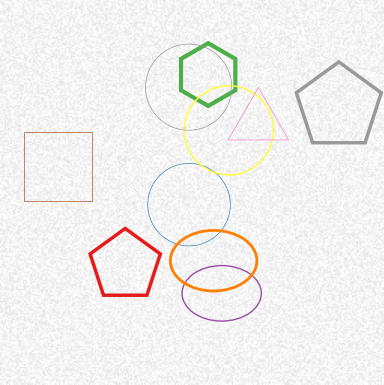[{"shape": "pentagon", "thickness": 2.5, "radius": 0.48, "center": [0.325, 0.311]}, {"shape": "circle", "thickness": 0.5, "radius": 0.54, "center": [0.491, 0.469]}, {"shape": "hexagon", "thickness": 3, "radius": 0.41, "center": [0.541, 0.806]}, {"shape": "oval", "thickness": 1, "radius": 0.51, "center": [0.576, 0.238]}, {"shape": "oval", "thickness": 2, "radius": 0.56, "center": [0.555, 0.323]}, {"shape": "circle", "thickness": 1, "radius": 0.58, "center": [0.595, 0.661]}, {"shape": "square", "thickness": 0.5, "radius": 0.44, "center": [0.15, 0.567]}, {"shape": "triangle", "thickness": 0.5, "radius": 0.45, "center": [0.671, 0.682]}, {"shape": "circle", "thickness": 0.5, "radius": 0.56, "center": [0.49, 0.774]}, {"shape": "pentagon", "thickness": 2.5, "radius": 0.58, "center": [0.88, 0.723]}]